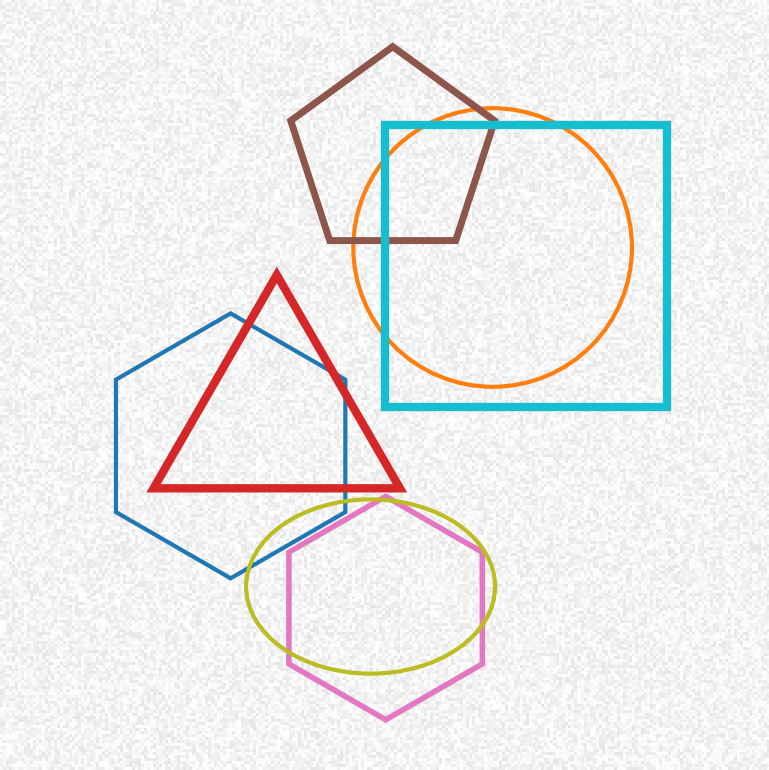[{"shape": "hexagon", "thickness": 1.5, "radius": 0.86, "center": [0.3, 0.421]}, {"shape": "circle", "thickness": 1.5, "radius": 0.9, "center": [0.64, 0.679]}, {"shape": "triangle", "thickness": 3, "radius": 0.92, "center": [0.359, 0.458]}, {"shape": "pentagon", "thickness": 2.5, "radius": 0.7, "center": [0.51, 0.8]}, {"shape": "hexagon", "thickness": 2, "radius": 0.73, "center": [0.501, 0.21]}, {"shape": "oval", "thickness": 1.5, "radius": 0.81, "center": [0.481, 0.238]}, {"shape": "square", "thickness": 3, "radius": 0.91, "center": [0.683, 0.655]}]